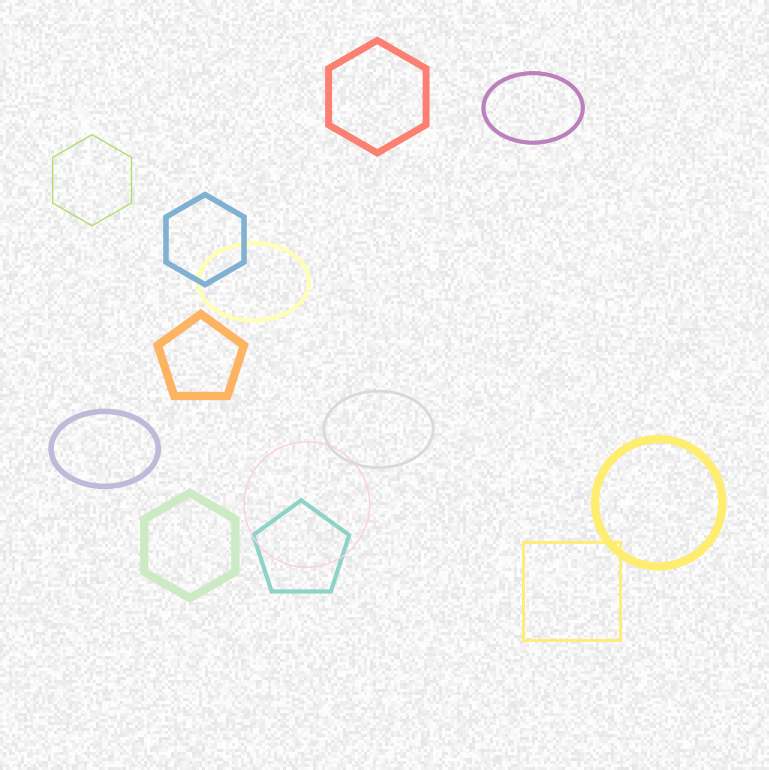[{"shape": "pentagon", "thickness": 1.5, "radius": 0.33, "center": [0.391, 0.285]}, {"shape": "oval", "thickness": 1.5, "radius": 0.36, "center": [0.329, 0.634]}, {"shape": "oval", "thickness": 2, "radius": 0.35, "center": [0.136, 0.417]}, {"shape": "hexagon", "thickness": 2.5, "radius": 0.37, "center": [0.49, 0.874]}, {"shape": "hexagon", "thickness": 2, "radius": 0.29, "center": [0.266, 0.689]}, {"shape": "pentagon", "thickness": 3, "radius": 0.29, "center": [0.261, 0.533]}, {"shape": "hexagon", "thickness": 0.5, "radius": 0.3, "center": [0.12, 0.766]}, {"shape": "circle", "thickness": 0.5, "radius": 0.41, "center": [0.399, 0.345]}, {"shape": "oval", "thickness": 1, "radius": 0.35, "center": [0.492, 0.442]}, {"shape": "oval", "thickness": 1.5, "radius": 0.32, "center": [0.692, 0.86]}, {"shape": "hexagon", "thickness": 3, "radius": 0.34, "center": [0.246, 0.292]}, {"shape": "circle", "thickness": 3, "radius": 0.41, "center": [0.855, 0.347]}, {"shape": "square", "thickness": 1, "radius": 0.32, "center": [0.742, 0.232]}]